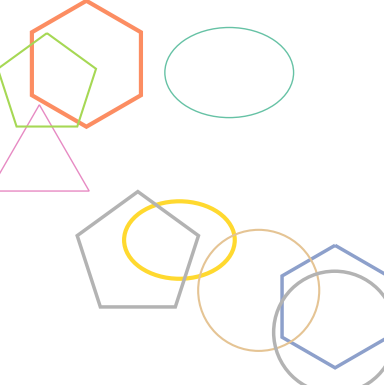[{"shape": "oval", "thickness": 1, "radius": 0.84, "center": [0.595, 0.812]}, {"shape": "hexagon", "thickness": 3, "radius": 0.82, "center": [0.224, 0.834]}, {"shape": "hexagon", "thickness": 2.5, "radius": 0.8, "center": [0.87, 0.204]}, {"shape": "triangle", "thickness": 1, "radius": 0.75, "center": [0.102, 0.579]}, {"shape": "pentagon", "thickness": 1.5, "radius": 0.67, "center": [0.122, 0.78]}, {"shape": "oval", "thickness": 3, "radius": 0.72, "center": [0.466, 0.377]}, {"shape": "circle", "thickness": 1.5, "radius": 0.79, "center": [0.672, 0.246]}, {"shape": "pentagon", "thickness": 2.5, "radius": 0.83, "center": [0.358, 0.337]}, {"shape": "circle", "thickness": 2.5, "radius": 0.79, "center": [0.869, 0.137]}]